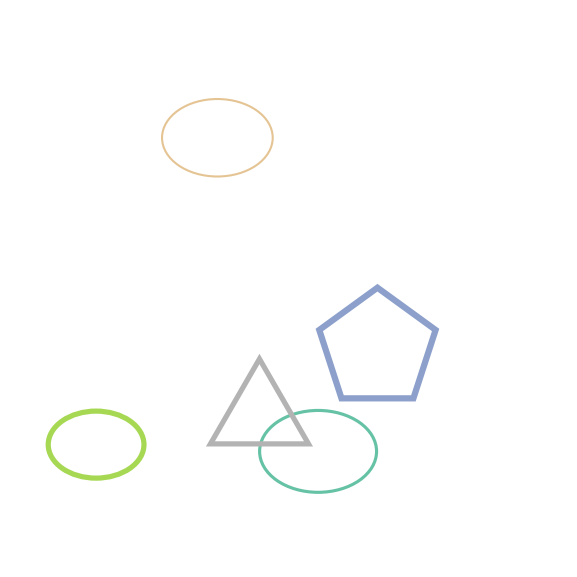[{"shape": "oval", "thickness": 1.5, "radius": 0.51, "center": [0.551, 0.218]}, {"shape": "pentagon", "thickness": 3, "radius": 0.53, "center": [0.654, 0.395]}, {"shape": "oval", "thickness": 2.5, "radius": 0.41, "center": [0.166, 0.229]}, {"shape": "oval", "thickness": 1, "radius": 0.48, "center": [0.376, 0.761]}, {"shape": "triangle", "thickness": 2.5, "radius": 0.49, "center": [0.449, 0.28]}]